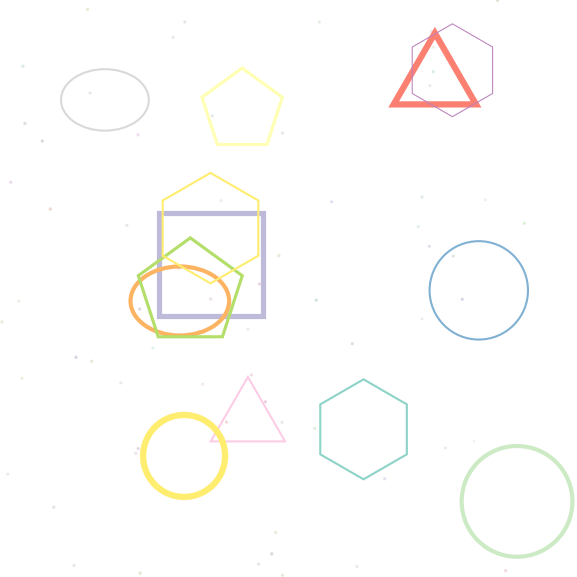[{"shape": "hexagon", "thickness": 1, "radius": 0.43, "center": [0.63, 0.256]}, {"shape": "pentagon", "thickness": 1.5, "radius": 0.37, "center": [0.419, 0.808]}, {"shape": "square", "thickness": 2.5, "radius": 0.45, "center": [0.365, 0.541]}, {"shape": "triangle", "thickness": 3, "radius": 0.41, "center": [0.753, 0.86]}, {"shape": "circle", "thickness": 1, "radius": 0.43, "center": [0.829, 0.496]}, {"shape": "oval", "thickness": 2, "radius": 0.43, "center": [0.311, 0.478]}, {"shape": "pentagon", "thickness": 1.5, "radius": 0.47, "center": [0.33, 0.493]}, {"shape": "triangle", "thickness": 1, "radius": 0.37, "center": [0.429, 0.272]}, {"shape": "oval", "thickness": 1, "radius": 0.38, "center": [0.182, 0.826]}, {"shape": "hexagon", "thickness": 0.5, "radius": 0.4, "center": [0.783, 0.877]}, {"shape": "circle", "thickness": 2, "radius": 0.48, "center": [0.895, 0.131]}, {"shape": "circle", "thickness": 3, "radius": 0.35, "center": [0.319, 0.21]}, {"shape": "hexagon", "thickness": 1, "radius": 0.48, "center": [0.364, 0.604]}]